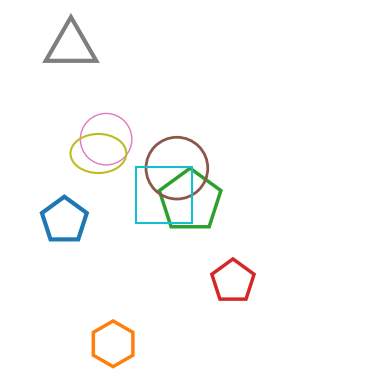[{"shape": "pentagon", "thickness": 3, "radius": 0.31, "center": [0.167, 0.428]}, {"shape": "hexagon", "thickness": 2.5, "radius": 0.3, "center": [0.294, 0.107]}, {"shape": "pentagon", "thickness": 2.5, "radius": 0.42, "center": [0.494, 0.479]}, {"shape": "pentagon", "thickness": 2.5, "radius": 0.29, "center": [0.605, 0.27]}, {"shape": "circle", "thickness": 2, "radius": 0.4, "center": [0.459, 0.563]}, {"shape": "circle", "thickness": 1, "radius": 0.33, "center": [0.276, 0.638]}, {"shape": "triangle", "thickness": 3, "radius": 0.38, "center": [0.184, 0.88]}, {"shape": "oval", "thickness": 1.5, "radius": 0.36, "center": [0.256, 0.601]}, {"shape": "square", "thickness": 1.5, "radius": 0.36, "center": [0.425, 0.493]}]